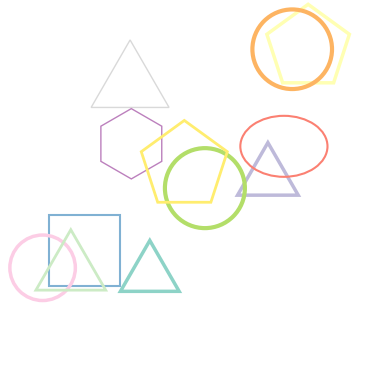[{"shape": "triangle", "thickness": 2.5, "radius": 0.44, "center": [0.389, 0.287]}, {"shape": "pentagon", "thickness": 2.5, "radius": 0.56, "center": [0.8, 0.876]}, {"shape": "triangle", "thickness": 2.5, "radius": 0.45, "center": [0.696, 0.539]}, {"shape": "oval", "thickness": 1.5, "radius": 0.57, "center": [0.737, 0.62]}, {"shape": "square", "thickness": 1.5, "radius": 0.46, "center": [0.219, 0.35]}, {"shape": "circle", "thickness": 3, "radius": 0.52, "center": [0.759, 0.872]}, {"shape": "circle", "thickness": 3, "radius": 0.52, "center": [0.532, 0.511]}, {"shape": "circle", "thickness": 2.5, "radius": 0.43, "center": [0.111, 0.304]}, {"shape": "triangle", "thickness": 1, "radius": 0.58, "center": [0.338, 0.779]}, {"shape": "hexagon", "thickness": 1, "radius": 0.46, "center": [0.341, 0.627]}, {"shape": "triangle", "thickness": 2, "radius": 0.52, "center": [0.184, 0.299]}, {"shape": "pentagon", "thickness": 2, "radius": 0.59, "center": [0.479, 0.57]}]